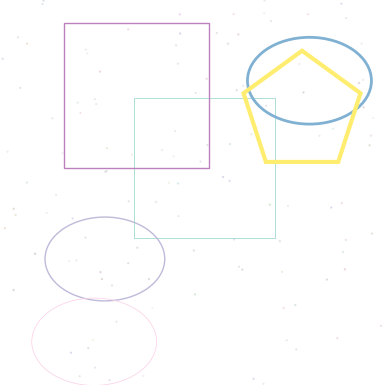[{"shape": "square", "thickness": 0.5, "radius": 0.91, "center": [0.531, 0.564]}, {"shape": "oval", "thickness": 1, "radius": 0.78, "center": [0.272, 0.327]}, {"shape": "oval", "thickness": 2, "radius": 0.81, "center": [0.804, 0.79]}, {"shape": "oval", "thickness": 0.5, "radius": 0.81, "center": [0.245, 0.112]}, {"shape": "square", "thickness": 1, "radius": 0.94, "center": [0.355, 0.752]}, {"shape": "pentagon", "thickness": 3, "radius": 0.8, "center": [0.785, 0.709]}]